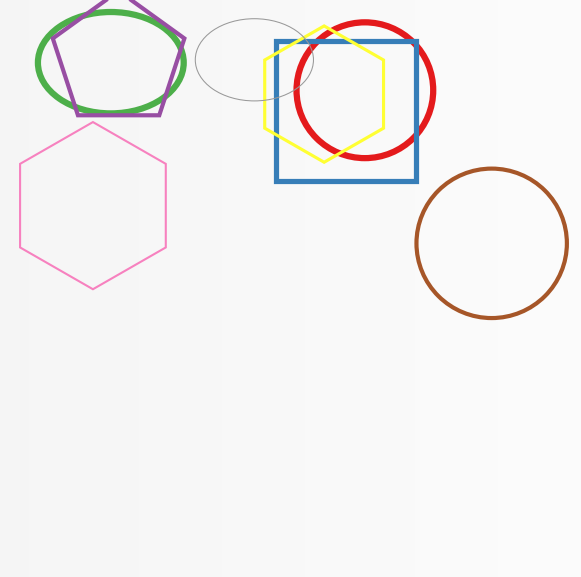[{"shape": "circle", "thickness": 3, "radius": 0.59, "center": [0.628, 0.843]}, {"shape": "square", "thickness": 2.5, "radius": 0.6, "center": [0.595, 0.807]}, {"shape": "oval", "thickness": 3, "radius": 0.63, "center": [0.191, 0.891]}, {"shape": "pentagon", "thickness": 2, "radius": 0.6, "center": [0.204, 0.896]}, {"shape": "hexagon", "thickness": 1.5, "radius": 0.59, "center": [0.558, 0.836]}, {"shape": "circle", "thickness": 2, "radius": 0.65, "center": [0.846, 0.578]}, {"shape": "hexagon", "thickness": 1, "radius": 0.72, "center": [0.16, 0.643]}, {"shape": "oval", "thickness": 0.5, "radius": 0.51, "center": [0.438, 0.896]}]